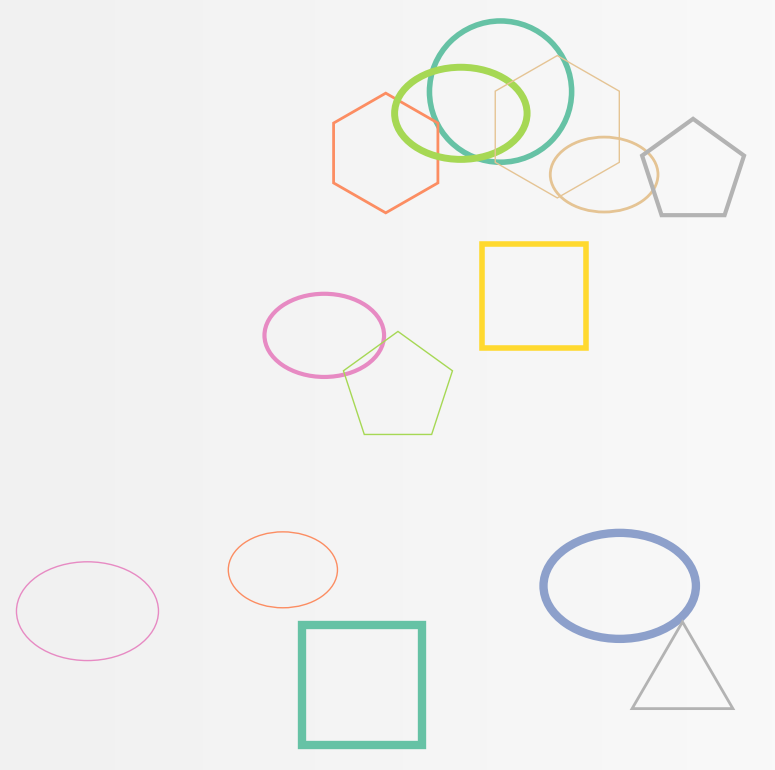[{"shape": "circle", "thickness": 2, "radius": 0.46, "center": [0.646, 0.881]}, {"shape": "square", "thickness": 3, "radius": 0.39, "center": [0.467, 0.11]}, {"shape": "oval", "thickness": 0.5, "radius": 0.35, "center": [0.365, 0.26]}, {"shape": "hexagon", "thickness": 1, "radius": 0.39, "center": [0.498, 0.801]}, {"shape": "oval", "thickness": 3, "radius": 0.49, "center": [0.8, 0.239]}, {"shape": "oval", "thickness": 0.5, "radius": 0.46, "center": [0.113, 0.206]}, {"shape": "oval", "thickness": 1.5, "radius": 0.39, "center": [0.418, 0.564]}, {"shape": "oval", "thickness": 2.5, "radius": 0.43, "center": [0.595, 0.853]}, {"shape": "pentagon", "thickness": 0.5, "radius": 0.37, "center": [0.514, 0.496]}, {"shape": "square", "thickness": 2, "radius": 0.34, "center": [0.689, 0.616]}, {"shape": "hexagon", "thickness": 0.5, "radius": 0.46, "center": [0.719, 0.835]}, {"shape": "oval", "thickness": 1, "radius": 0.35, "center": [0.78, 0.773]}, {"shape": "triangle", "thickness": 1, "radius": 0.38, "center": [0.881, 0.117]}, {"shape": "pentagon", "thickness": 1.5, "radius": 0.35, "center": [0.894, 0.777]}]